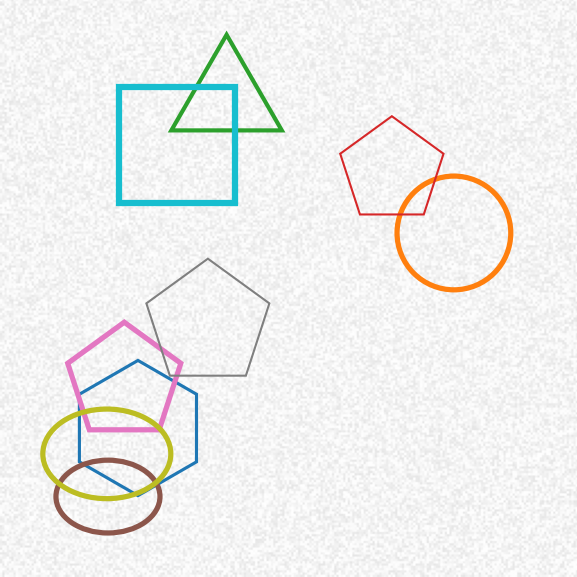[{"shape": "hexagon", "thickness": 1.5, "radius": 0.59, "center": [0.239, 0.258]}, {"shape": "circle", "thickness": 2.5, "radius": 0.49, "center": [0.786, 0.596]}, {"shape": "triangle", "thickness": 2, "radius": 0.55, "center": [0.392, 0.829]}, {"shape": "pentagon", "thickness": 1, "radius": 0.47, "center": [0.679, 0.704]}, {"shape": "oval", "thickness": 2.5, "radius": 0.45, "center": [0.187, 0.139]}, {"shape": "pentagon", "thickness": 2.5, "radius": 0.51, "center": [0.215, 0.338]}, {"shape": "pentagon", "thickness": 1, "radius": 0.56, "center": [0.36, 0.439]}, {"shape": "oval", "thickness": 2.5, "radius": 0.55, "center": [0.185, 0.213]}, {"shape": "square", "thickness": 3, "radius": 0.5, "center": [0.306, 0.748]}]